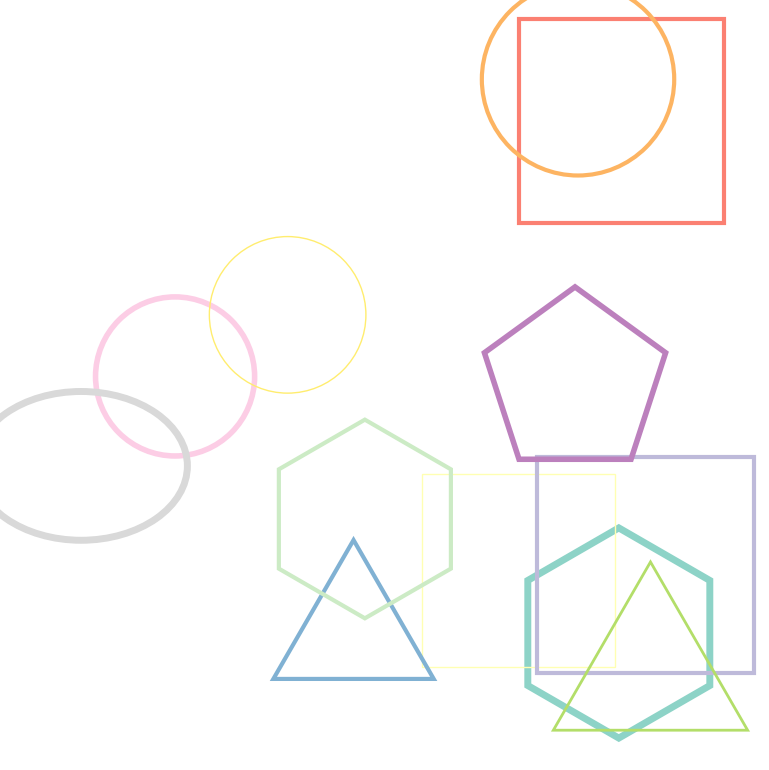[{"shape": "hexagon", "thickness": 2.5, "radius": 0.68, "center": [0.804, 0.178]}, {"shape": "square", "thickness": 0.5, "radius": 0.63, "center": [0.674, 0.259]}, {"shape": "square", "thickness": 1.5, "radius": 0.7, "center": [0.838, 0.266]}, {"shape": "square", "thickness": 1.5, "radius": 0.66, "center": [0.807, 0.843]}, {"shape": "triangle", "thickness": 1.5, "radius": 0.6, "center": [0.459, 0.178]}, {"shape": "circle", "thickness": 1.5, "radius": 0.62, "center": [0.751, 0.897]}, {"shape": "triangle", "thickness": 1, "radius": 0.73, "center": [0.845, 0.125]}, {"shape": "circle", "thickness": 2, "radius": 0.52, "center": [0.227, 0.511]}, {"shape": "oval", "thickness": 2.5, "radius": 0.69, "center": [0.105, 0.395]}, {"shape": "pentagon", "thickness": 2, "radius": 0.62, "center": [0.747, 0.504]}, {"shape": "hexagon", "thickness": 1.5, "radius": 0.64, "center": [0.474, 0.326]}, {"shape": "circle", "thickness": 0.5, "radius": 0.51, "center": [0.374, 0.591]}]